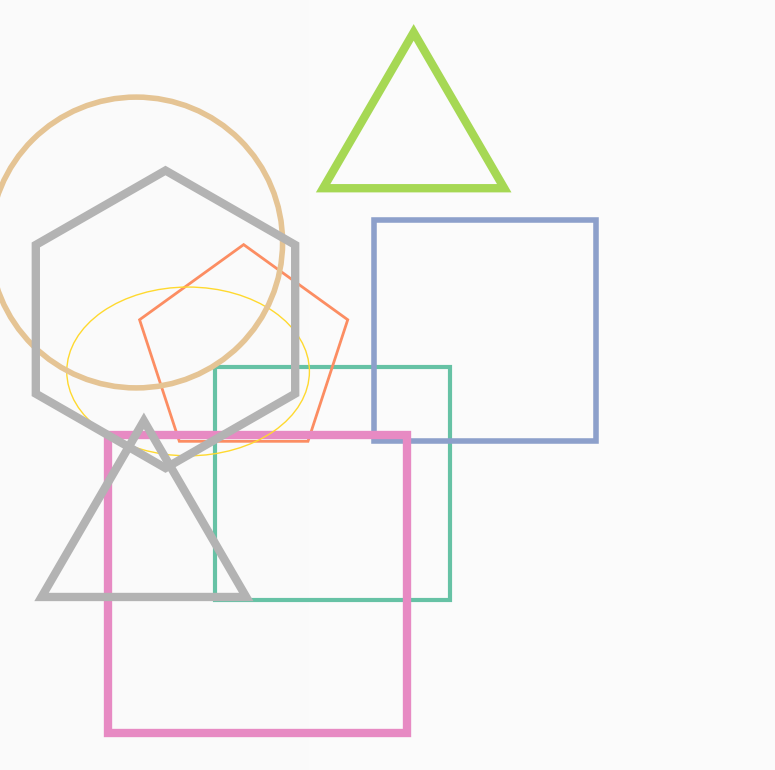[{"shape": "square", "thickness": 1.5, "radius": 0.76, "center": [0.428, 0.372]}, {"shape": "pentagon", "thickness": 1, "radius": 0.71, "center": [0.314, 0.541]}, {"shape": "square", "thickness": 2, "radius": 0.72, "center": [0.626, 0.571]}, {"shape": "square", "thickness": 3, "radius": 0.97, "center": [0.332, 0.242]}, {"shape": "triangle", "thickness": 3, "radius": 0.67, "center": [0.534, 0.823]}, {"shape": "oval", "thickness": 0.5, "radius": 0.78, "center": [0.243, 0.518]}, {"shape": "circle", "thickness": 2, "radius": 0.94, "center": [0.176, 0.685]}, {"shape": "triangle", "thickness": 3, "radius": 0.76, "center": [0.186, 0.301]}, {"shape": "hexagon", "thickness": 3, "radius": 0.97, "center": [0.214, 0.585]}]